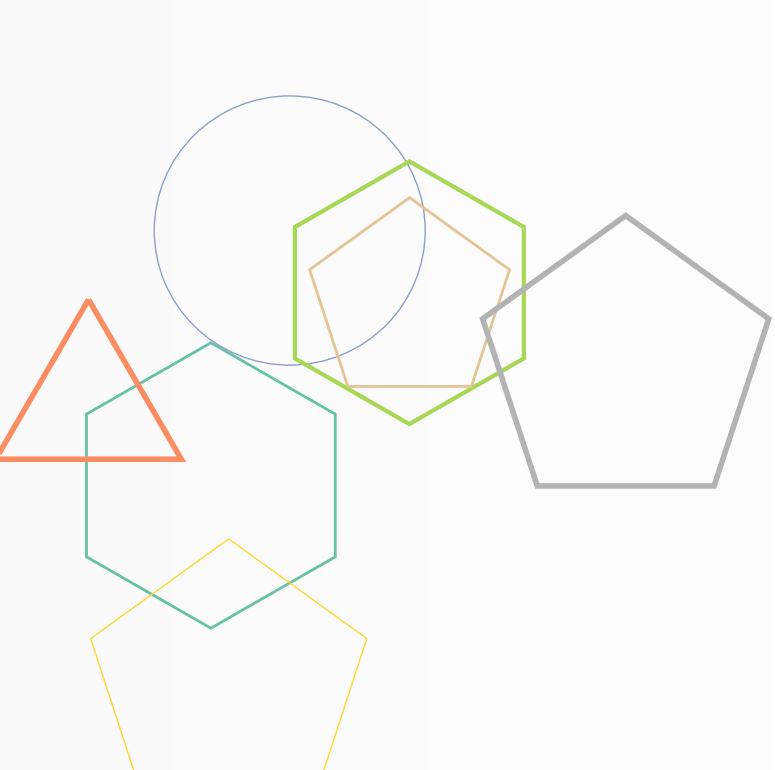[{"shape": "hexagon", "thickness": 1, "radius": 0.93, "center": [0.272, 0.37]}, {"shape": "triangle", "thickness": 2, "radius": 0.69, "center": [0.114, 0.473]}, {"shape": "circle", "thickness": 0.5, "radius": 0.87, "center": [0.374, 0.701]}, {"shape": "hexagon", "thickness": 1.5, "radius": 0.85, "center": [0.528, 0.62]}, {"shape": "pentagon", "thickness": 0.5, "radius": 0.94, "center": [0.295, 0.113]}, {"shape": "pentagon", "thickness": 1, "radius": 0.68, "center": [0.529, 0.608]}, {"shape": "pentagon", "thickness": 2, "radius": 0.97, "center": [0.807, 0.526]}]